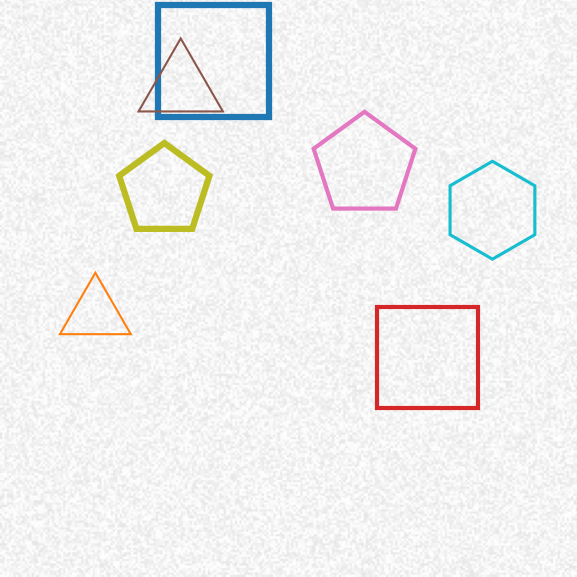[{"shape": "square", "thickness": 3, "radius": 0.48, "center": [0.37, 0.893]}, {"shape": "triangle", "thickness": 1, "radius": 0.35, "center": [0.165, 0.456]}, {"shape": "square", "thickness": 2, "radius": 0.44, "center": [0.74, 0.38]}, {"shape": "triangle", "thickness": 1, "radius": 0.42, "center": [0.313, 0.848]}, {"shape": "pentagon", "thickness": 2, "radius": 0.46, "center": [0.631, 0.713]}, {"shape": "pentagon", "thickness": 3, "radius": 0.41, "center": [0.285, 0.669]}, {"shape": "hexagon", "thickness": 1.5, "radius": 0.42, "center": [0.853, 0.635]}]